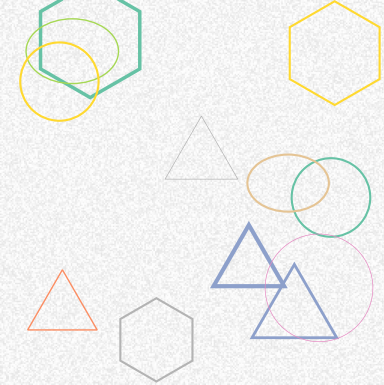[{"shape": "circle", "thickness": 1.5, "radius": 0.51, "center": [0.86, 0.487]}, {"shape": "hexagon", "thickness": 2.5, "radius": 0.74, "center": [0.234, 0.895]}, {"shape": "triangle", "thickness": 1, "radius": 0.52, "center": [0.162, 0.195]}, {"shape": "triangle", "thickness": 3, "radius": 0.53, "center": [0.646, 0.31]}, {"shape": "triangle", "thickness": 2, "radius": 0.63, "center": [0.765, 0.186]}, {"shape": "circle", "thickness": 0.5, "radius": 0.7, "center": [0.829, 0.252]}, {"shape": "oval", "thickness": 1, "radius": 0.6, "center": [0.188, 0.867]}, {"shape": "circle", "thickness": 1.5, "radius": 0.51, "center": [0.154, 0.788]}, {"shape": "hexagon", "thickness": 1.5, "radius": 0.67, "center": [0.869, 0.862]}, {"shape": "oval", "thickness": 1.5, "radius": 0.53, "center": [0.748, 0.524]}, {"shape": "triangle", "thickness": 0.5, "radius": 0.55, "center": [0.523, 0.589]}, {"shape": "hexagon", "thickness": 1.5, "radius": 0.54, "center": [0.406, 0.117]}]